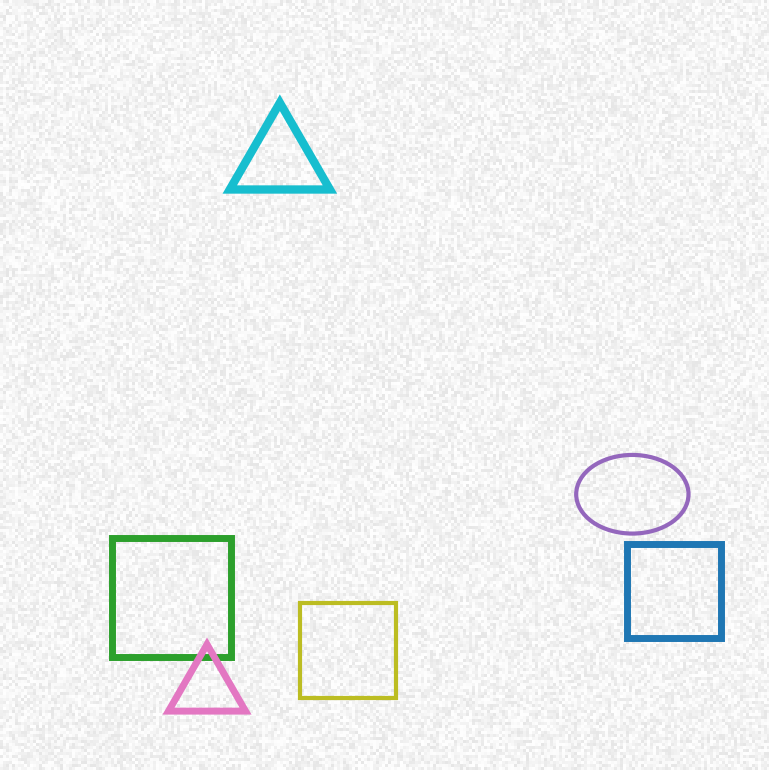[{"shape": "square", "thickness": 2.5, "radius": 0.31, "center": [0.876, 0.233]}, {"shape": "square", "thickness": 2.5, "radius": 0.39, "center": [0.223, 0.224]}, {"shape": "oval", "thickness": 1.5, "radius": 0.36, "center": [0.821, 0.358]}, {"shape": "triangle", "thickness": 2.5, "radius": 0.29, "center": [0.269, 0.105]}, {"shape": "square", "thickness": 1.5, "radius": 0.31, "center": [0.452, 0.155]}, {"shape": "triangle", "thickness": 3, "radius": 0.38, "center": [0.363, 0.791]}]